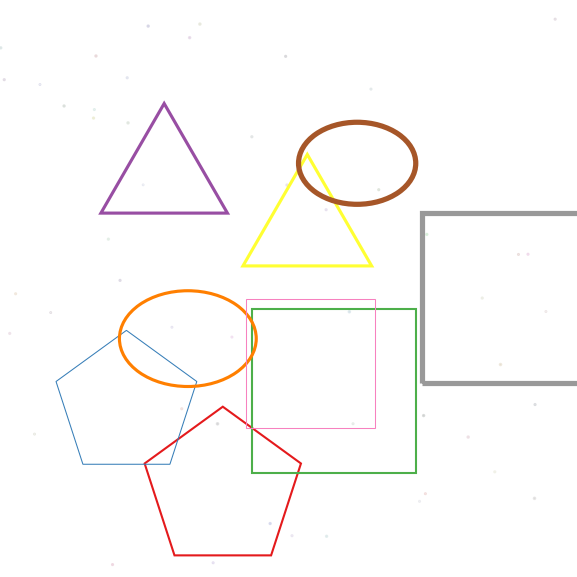[{"shape": "pentagon", "thickness": 1, "radius": 0.71, "center": [0.386, 0.153]}, {"shape": "pentagon", "thickness": 0.5, "radius": 0.64, "center": [0.219, 0.299]}, {"shape": "square", "thickness": 1, "radius": 0.71, "center": [0.578, 0.322]}, {"shape": "triangle", "thickness": 1.5, "radius": 0.63, "center": [0.284, 0.693]}, {"shape": "oval", "thickness": 1.5, "radius": 0.59, "center": [0.325, 0.413]}, {"shape": "triangle", "thickness": 1.5, "radius": 0.64, "center": [0.532, 0.603]}, {"shape": "oval", "thickness": 2.5, "radius": 0.51, "center": [0.618, 0.716]}, {"shape": "square", "thickness": 0.5, "radius": 0.56, "center": [0.538, 0.369]}, {"shape": "square", "thickness": 2.5, "radius": 0.73, "center": [0.878, 0.483]}]